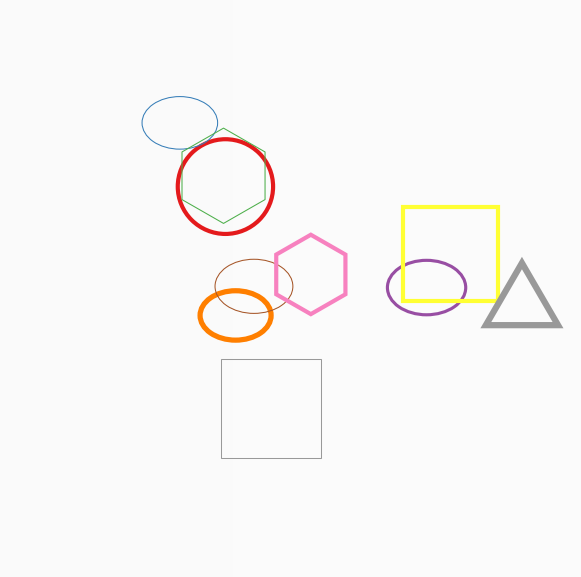[{"shape": "circle", "thickness": 2, "radius": 0.41, "center": [0.388, 0.676]}, {"shape": "oval", "thickness": 0.5, "radius": 0.33, "center": [0.309, 0.786]}, {"shape": "hexagon", "thickness": 0.5, "radius": 0.41, "center": [0.385, 0.695]}, {"shape": "oval", "thickness": 1.5, "radius": 0.34, "center": [0.734, 0.501]}, {"shape": "oval", "thickness": 2.5, "radius": 0.31, "center": [0.405, 0.453]}, {"shape": "square", "thickness": 2, "radius": 0.41, "center": [0.775, 0.56]}, {"shape": "oval", "thickness": 0.5, "radius": 0.33, "center": [0.437, 0.503]}, {"shape": "hexagon", "thickness": 2, "radius": 0.34, "center": [0.535, 0.524]}, {"shape": "square", "thickness": 0.5, "radius": 0.43, "center": [0.466, 0.292]}, {"shape": "triangle", "thickness": 3, "radius": 0.36, "center": [0.898, 0.472]}]